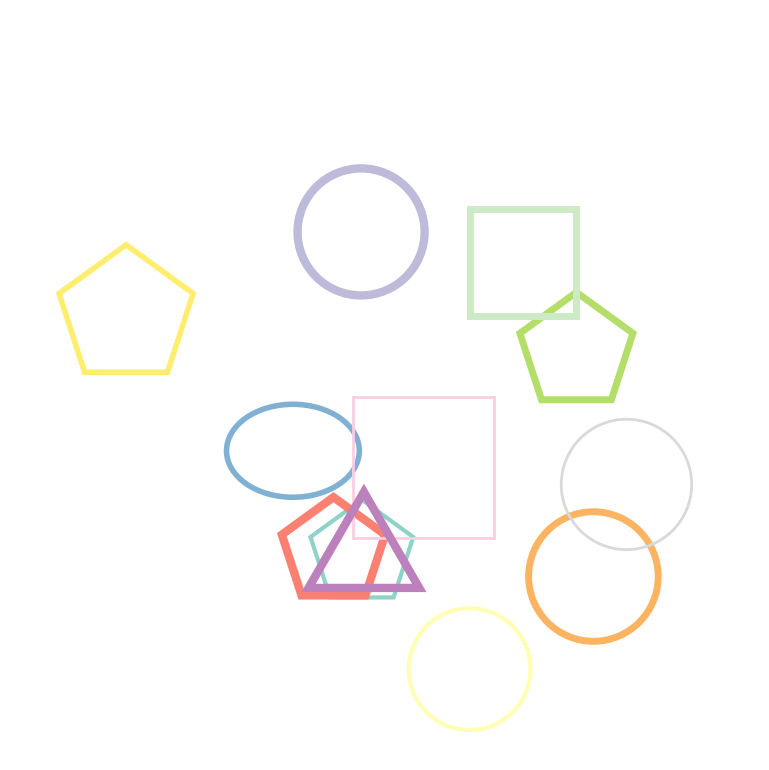[{"shape": "pentagon", "thickness": 1.5, "radius": 0.35, "center": [0.47, 0.281]}, {"shape": "circle", "thickness": 1.5, "radius": 0.4, "center": [0.61, 0.131]}, {"shape": "circle", "thickness": 3, "radius": 0.41, "center": [0.469, 0.699]}, {"shape": "pentagon", "thickness": 3, "radius": 0.35, "center": [0.433, 0.284]}, {"shape": "oval", "thickness": 2, "radius": 0.43, "center": [0.38, 0.415]}, {"shape": "circle", "thickness": 2.5, "radius": 0.42, "center": [0.771, 0.251]}, {"shape": "pentagon", "thickness": 2.5, "radius": 0.39, "center": [0.749, 0.543]}, {"shape": "square", "thickness": 1, "radius": 0.46, "center": [0.549, 0.393]}, {"shape": "circle", "thickness": 1, "radius": 0.42, "center": [0.814, 0.371]}, {"shape": "triangle", "thickness": 3, "radius": 0.42, "center": [0.473, 0.278]}, {"shape": "square", "thickness": 2.5, "radius": 0.34, "center": [0.679, 0.659]}, {"shape": "pentagon", "thickness": 2, "radius": 0.46, "center": [0.164, 0.591]}]